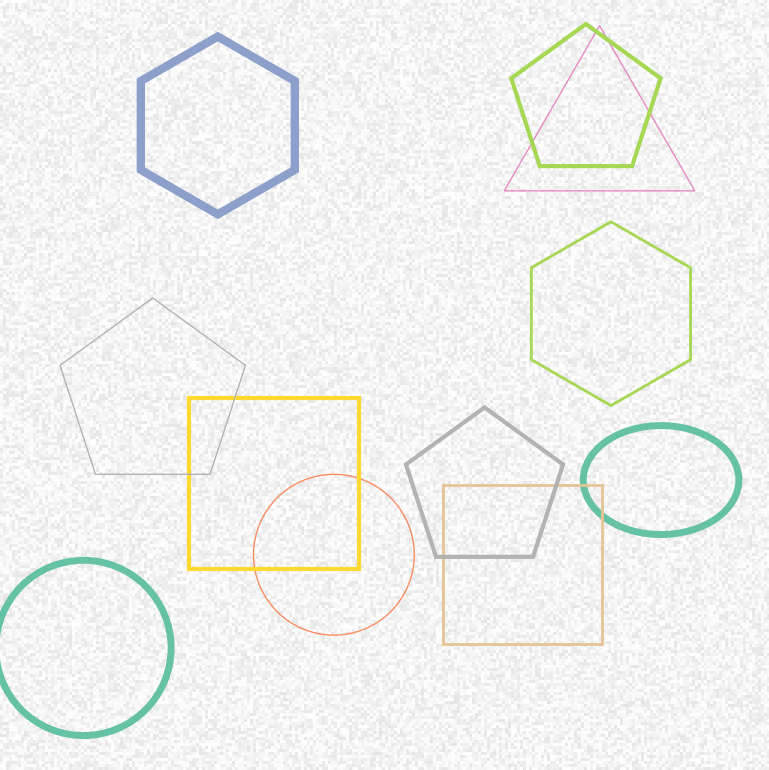[{"shape": "circle", "thickness": 2.5, "radius": 0.57, "center": [0.108, 0.159]}, {"shape": "oval", "thickness": 2.5, "radius": 0.51, "center": [0.859, 0.377]}, {"shape": "circle", "thickness": 0.5, "radius": 0.52, "center": [0.434, 0.28]}, {"shape": "hexagon", "thickness": 3, "radius": 0.58, "center": [0.283, 0.837]}, {"shape": "triangle", "thickness": 0.5, "radius": 0.71, "center": [0.779, 0.824]}, {"shape": "pentagon", "thickness": 1.5, "radius": 0.51, "center": [0.761, 0.867]}, {"shape": "hexagon", "thickness": 1, "radius": 0.6, "center": [0.793, 0.593]}, {"shape": "square", "thickness": 1.5, "radius": 0.55, "center": [0.356, 0.372]}, {"shape": "square", "thickness": 1, "radius": 0.52, "center": [0.678, 0.267]}, {"shape": "pentagon", "thickness": 1.5, "radius": 0.54, "center": [0.629, 0.364]}, {"shape": "pentagon", "thickness": 0.5, "radius": 0.63, "center": [0.198, 0.486]}]